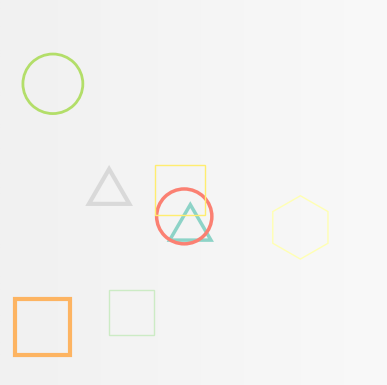[{"shape": "triangle", "thickness": 2.5, "radius": 0.31, "center": [0.491, 0.407]}, {"shape": "hexagon", "thickness": 1, "radius": 0.41, "center": [0.775, 0.409]}, {"shape": "circle", "thickness": 2.5, "radius": 0.36, "center": [0.475, 0.438]}, {"shape": "square", "thickness": 3, "radius": 0.36, "center": [0.11, 0.151]}, {"shape": "circle", "thickness": 2, "radius": 0.39, "center": [0.136, 0.782]}, {"shape": "triangle", "thickness": 3, "radius": 0.3, "center": [0.282, 0.501]}, {"shape": "square", "thickness": 1, "radius": 0.29, "center": [0.34, 0.187]}, {"shape": "square", "thickness": 1, "radius": 0.32, "center": [0.464, 0.506]}]